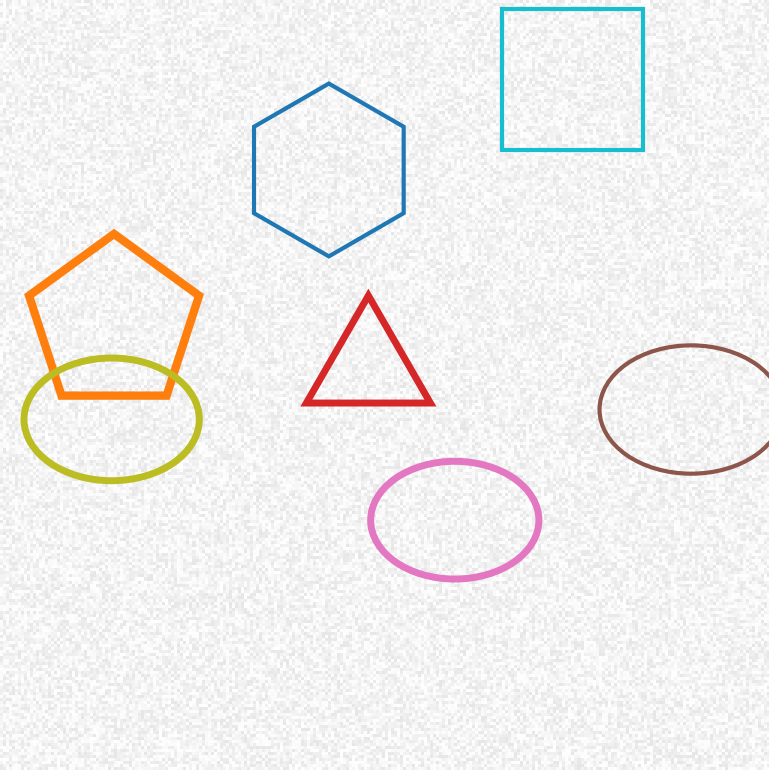[{"shape": "hexagon", "thickness": 1.5, "radius": 0.56, "center": [0.427, 0.779]}, {"shape": "pentagon", "thickness": 3, "radius": 0.58, "center": [0.148, 0.58]}, {"shape": "triangle", "thickness": 2.5, "radius": 0.47, "center": [0.478, 0.523]}, {"shape": "oval", "thickness": 1.5, "radius": 0.6, "center": [0.898, 0.468]}, {"shape": "oval", "thickness": 2.5, "radius": 0.55, "center": [0.591, 0.324]}, {"shape": "oval", "thickness": 2.5, "radius": 0.57, "center": [0.145, 0.455]}, {"shape": "square", "thickness": 1.5, "radius": 0.46, "center": [0.744, 0.897]}]